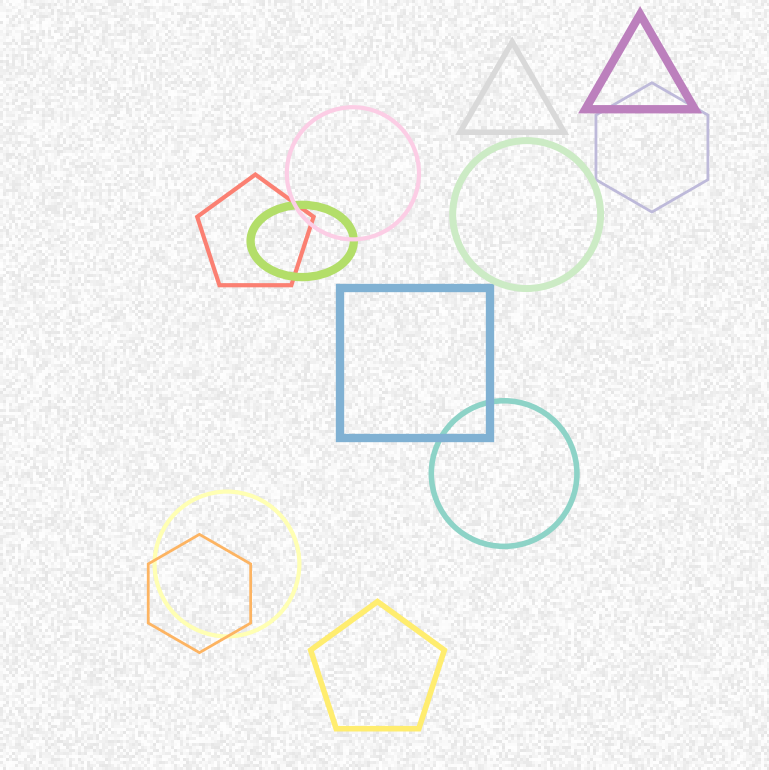[{"shape": "circle", "thickness": 2, "radius": 0.47, "center": [0.655, 0.385]}, {"shape": "circle", "thickness": 1.5, "radius": 0.47, "center": [0.295, 0.268]}, {"shape": "hexagon", "thickness": 1, "radius": 0.42, "center": [0.847, 0.809]}, {"shape": "pentagon", "thickness": 1.5, "radius": 0.4, "center": [0.332, 0.694]}, {"shape": "square", "thickness": 3, "radius": 0.49, "center": [0.539, 0.529]}, {"shape": "hexagon", "thickness": 1, "radius": 0.38, "center": [0.259, 0.229]}, {"shape": "oval", "thickness": 3, "radius": 0.34, "center": [0.392, 0.687]}, {"shape": "circle", "thickness": 1.5, "radius": 0.43, "center": [0.458, 0.775]}, {"shape": "triangle", "thickness": 2, "radius": 0.39, "center": [0.665, 0.867]}, {"shape": "triangle", "thickness": 3, "radius": 0.41, "center": [0.831, 0.899]}, {"shape": "circle", "thickness": 2.5, "radius": 0.48, "center": [0.684, 0.721]}, {"shape": "pentagon", "thickness": 2, "radius": 0.46, "center": [0.49, 0.127]}]